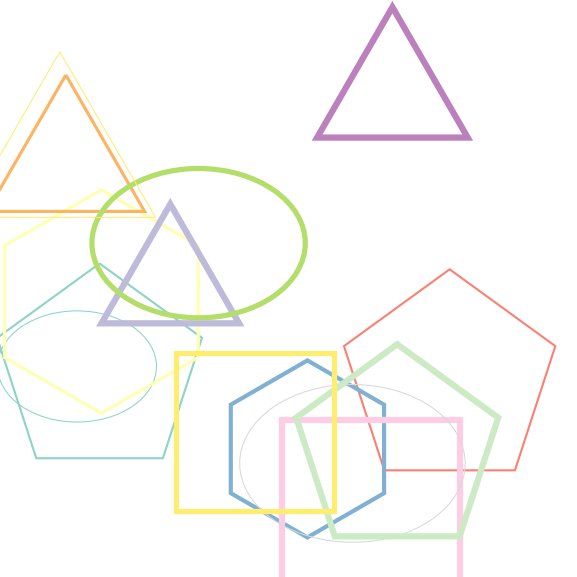[{"shape": "pentagon", "thickness": 1, "radius": 0.93, "center": [0.172, 0.356]}, {"shape": "oval", "thickness": 0.5, "radius": 0.69, "center": [0.133, 0.365]}, {"shape": "hexagon", "thickness": 1.5, "radius": 0.97, "center": [0.176, 0.477]}, {"shape": "triangle", "thickness": 3, "radius": 0.69, "center": [0.295, 0.508]}, {"shape": "pentagon", "thickness": 1, "radius": 0.96, "center": [0.779, 0.34]}, {"shape": "hexagon", "thickness": 2, "radius": 0.77, "center": [0.532, 0.222]}, {"shape": "triangle", "thickness": 1.5, "radius": 0.79, "center": [0.114, 0.712]}, {"shape": "oval", "thickness": 2.5, "radius": 0.92, "center": [0.344, 0.578]}, {"shape": "square", "thickness": 3, "radius": 0.77, "center": [0.643, 0.119]}, {"shape": "oval", "thickness": 0.5, "radius": 0.98, "center": [0.61, 0.197]}, {"shape": "triangle", "thickness": 3, "radius": 0.75, "center": [0.68, 0.836]}, {"shape": "pentagon", "thickness": 3, "radius": 0.92, "center": [0.688, 0.219]}, {"shape": "triangle", "thickness": 0.5, "radius": 0.96, "center": [0.104, 0.718]}, {"shape": "square", "thickness": 2.5, "radius": 0.68, "center": [0.441, 0.252]}]